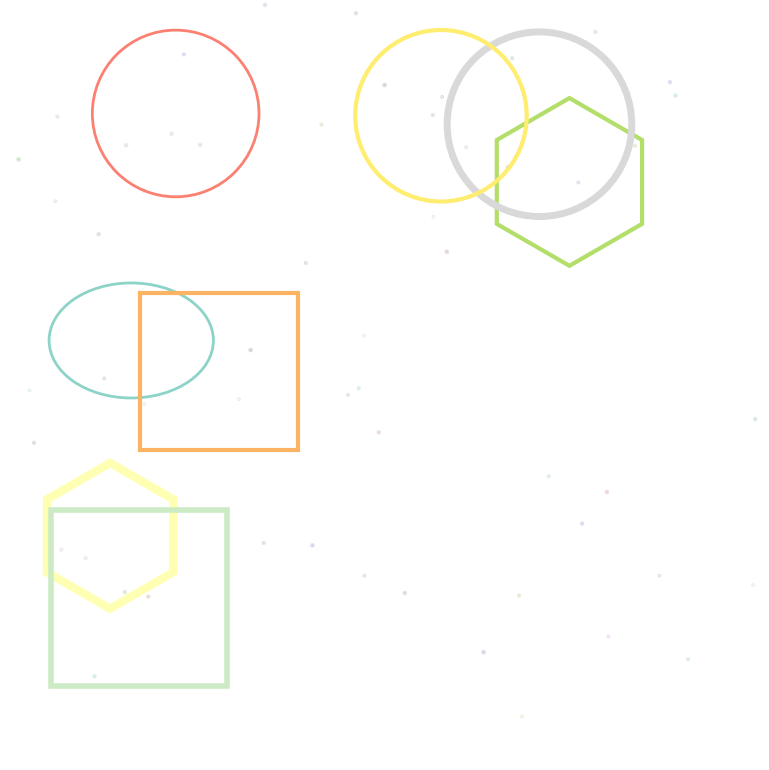[{"shape": "oval", "thickness": 1, "radius": 0.53, "center": [0.17, 0.558]}, {"shape": "hexagon", "thickness": 3, "radius": 0.47, "center": [0.143, 0.304]}, {"shape": "circle", "thickness": 1, "radius": 0.54, "center": [0.228, 0.853]}, {"shape": "square", "thickness": 1.5, "radius": 0.51, "center": [0.284, 0.517]}, {"shape": "hexagon", "thickness": 1.5, "radius": 0.54, "center": [0.74, 0.764]}, {"shape": "circle", "thickness": 2.5, "radius": 0.6, "center": [0.701, 0.839]}, {"shape": "square", "thickness": 2, "radius": 0.57, "center": [0.18, 0.223]}, {"shape": "circle", "thickness": 1.5, "radius": 0.56, "center": [0.573, 0.85]}]